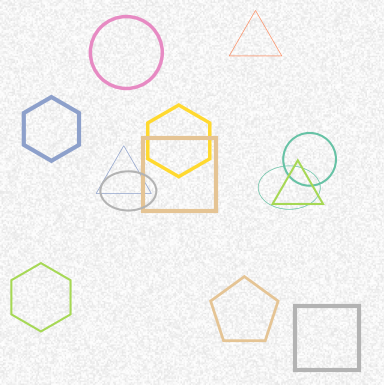[{"shape": "circle", "thickness": 1.5, "radius": 0.34, "center": [0.804, 0.586]}, {"shape": "oval", "thickness": 0.5, "radius": 0.4, "center": [0.751, 0.513]}, {"shape": "triangle", "thickness": 0.5, "radius": 0.39, "center": [0.664, 0.894]}, {"shape": "triangle", "thickness": 0.5, "radius": 0.41, "center": [0.321, 0.539]}, {"shape": "hexagon", "thickness": 3, "radius": 0.41, "center": [0.134, 0.665]}, {"shape": "circle", "thickness": 2.5, "radius": 0.47, "center": [0.328, 0.864]}, {"shape": "hexagon", "thickness": 1.5, "radius": 0.44, "center": [0.106, 0.228]}, {"shape": "triangle", "thickness": 1.5, "radius": 0.38, "center": [0.774, 0.508]}, {"shape": "hexagon", "thickness": 2.5, "radius": 0.46, "center": [0.464, 0.634]}, {"shape": "pentagon", "thickness": 2, "radius": 0.46, "center": [0.635, 0.19]}, {"shape": "square", "thickness": 3, "radius": 0.47, "center": [0.467, 0.547]}, {"shape": "oval", "thickness": 1.5, "radius": 0.36, "center": [0.333, 0.504]}, {"shape": "square", "thickness": 3, "radius": 0.42, "center": [0.85, 0.122]}]